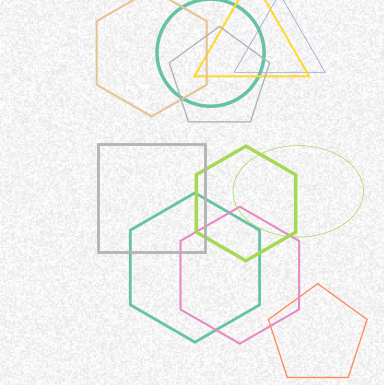[{"shape": "hexagon", "thickness": 2, "radius": 0.97, "center": [0.506, 0.305]}, {"shape": "circle", "thickness": 2.5, "radius": 0.7, "center": [0.547, 0.863]}, {"shape": "pentagon", "thickness": 1, "radius": 0.67, "center": [0.825, 0.128]}, {"shape": "triangle", "thickness": 0.5, "radius": 0.68, "center": [0.726, 0.88]}, {"shape": "hexagon", "thickness": 1.5, "radius": 0.89, "center": [0.623, 0.285]}, {"shape": "oval", "thickness": 0.5, "radius": 0.85, "center": [0.775, 0.503]}, {"shape": "hexagon", "thickness": 2.5, "radius": 0.74, "center": [0.639, 0.472]}, {"shape": "triangle", "thickness": 1.5, "radius": 0.86, "center": [0.654, 0.888]}, {"shape": "hexagon", "thickness": 1.5, "radius": 0.83, "center": [0.394, 0.863]}, {"shape": "square", "thickness": 2, "radius": 0.7, "center": [0.393, 0.486]}, {"shape": "pentagon", "thickness": 1, "radius": 0.68, "center": [0.57, 0.794]}]